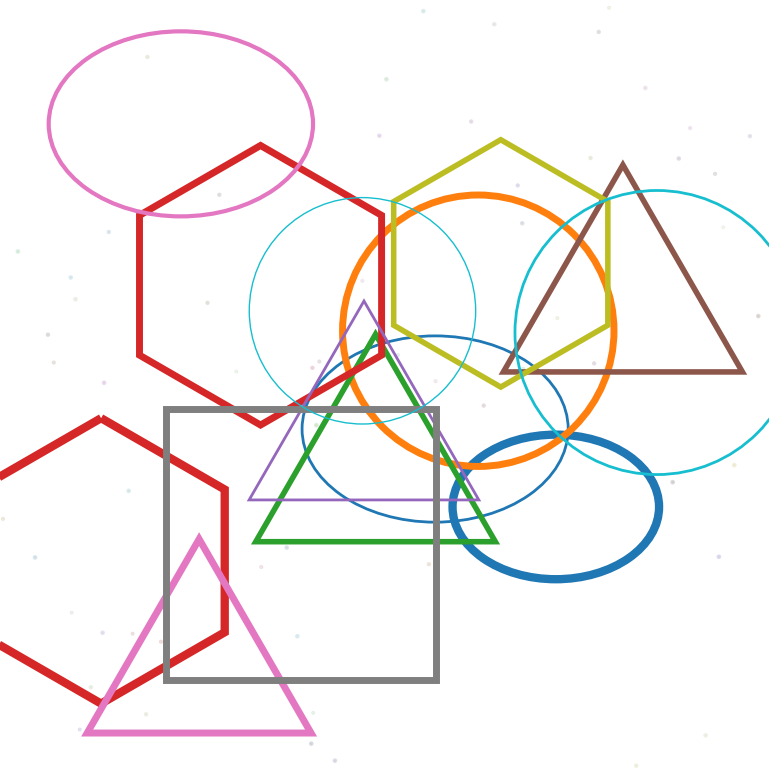[{"shape": "oval", "thickness": 1, "radius": 0.86, "center": [0.565, 0.443]}, {"shape": "oval", "thickness": 3, "radius": 0.67, "center": [0.722, 0.342]}, {"shape": "circle", "thickness": 2.5, "radius": 0.88, "center": [0.621, 0.57]}, {"shape": "triangle", "thickness": 2, "radius": 0.9, "center": [0.488, 0.386]}, {"shape": "hexagon", "thickness": 2.5, "radius": 0.91, "center": [0.338, 0.63]}, {"shape": "hexagon", "thickness": 3, "radius": 0.93, "center": [0.131, 0.272]}, {"shape": "triangle", "thickness": 1, "radius": 0.86, "center": [0.473, 0.437]}, {"shape": "triangle", "thickness": 2, "radius": 0.9, "center": [0.809, 0.607]}, {"shape": "triangle", "thickness": 2.5, "radius": 0.84, "center": [0.259, 0.132]}, {"shape": "oval", "thickness": 1.5, "radius": 0.86, "center": [0.235, 0.839]}, {"shape": "square", "thickness": 2.5, "radius": 0.88, "center": [0.391, 0.293]}, {"shape": "hexagon", "thickness": 2, "radius": 0.8, "center": [0.65, 0.658]}, {"shape": "circle", "thickness": 1, "radius": 0.92, "center": [0.853, 0.568]}, {"shape": "circle", "thickness": 0.5, "radius": 0.74, "center": [0.471, 0.596]}]